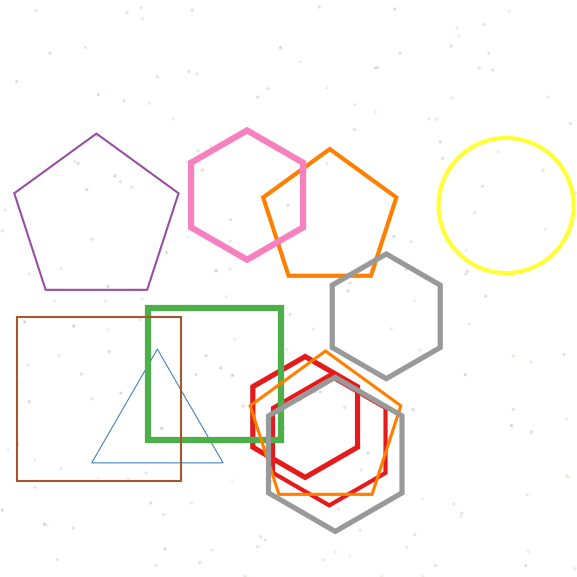[{"shape": "hexagon", "thickness": 2.5, "radius": 0.52, "center": [0.528, 0.277]}, {"shape": "hexagon", "thickness": 2, "radius": 0.56, "center": [0.57, 0.237]}, {"shape": "triangle", "thickness": 0.5, "radius": 0.66, "center": [0.273, 0.263]}, {"shape": "square", "thickness": 3, "radius": 0.57, "center": [0.371, 0.351]}, {"shape": "pentagon", "thickness": 1, "radius": 0.75, "center": [0.167, 0.618]}, {"shape": "pentagon", "thickness": 2, "radius": 0.61, "center": [0.571, 0.62]}, {"shape": "pentagon", "thickness": 1.5, "radius": 0.69, "center": [0.564, 0.254]}, {"shape": "circle", "thickness": 2, "radius": 0.58, "center": [0.876, 0.643]}, {"shape": "square", "thickness": 1, "radius": 0.71, "center": [0.172, 0.307]}, {"shape": "hexagon", "thickness": 3, "radius": 0.56, "center": [0.428, 0.661]}, {"shape": "hexagon", "thickness": 2.5, "radius": 0.54, "center": [0.669, 0.451]}, {"shape": "hexagon", "thickness": 2.5, "radius": 0.67, "center": [0.581, 0.212]}]